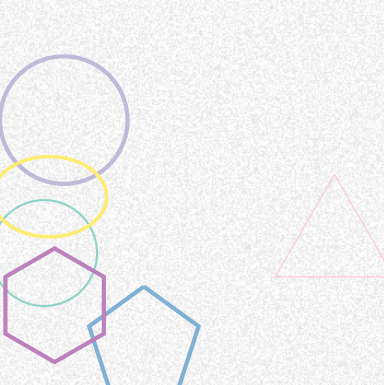[{"shape": "circle", "thickness": 1.5, "radius": 0.69, "center": [0.114, 0.343]}, {"shape": "circle", "thickness": 3, "radius": 0.83, "center": [0.166, 0.688]}, {"shape": "pentagon", "thickness": 3, "radius": 0.75, "center": [0.374, 0.106]}, {"shape": "triangle", "thickness": 1, "radius": 0.89, "center": [0.869, 0.37]}, {"shape": "hexagon", "thickness": 3, "radius": 0.74, "center": [0.142, 0.207]}, {"shape": "oval", "thickness": 2.5, "radius": 0.74, "center": [0.128, 0.489]}]